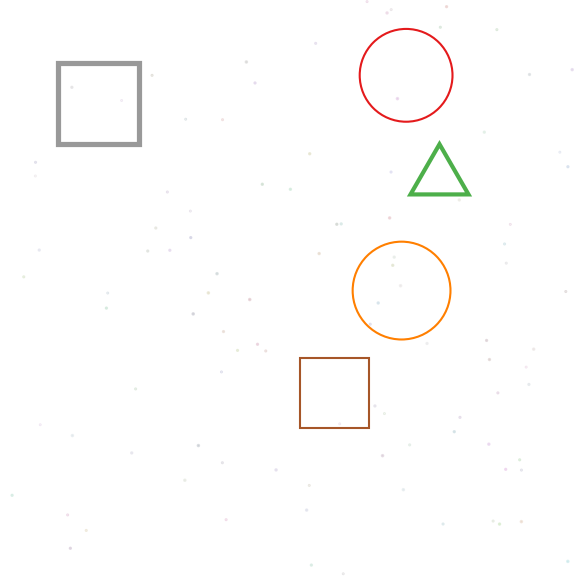[{"shape": "circle", "thickness": 1, "radius": 0.4, "center": [0.703, 0.869]}, {"shape": "triangle", "thickness": 2, "radius": 0.29, "center": [0.761, 0.691]}, {"shape": "circle", "thickness": 1, "radius": 0.42, "center": [0.695, 0.496]}, {"shape": "square", "thickness": 1, "radius": 0.3, "center": [0.58, 0.319]}, {"shape": "square", "thickness": 2.5, "radius": 0.35, "center": [0.17, 0.82]}]